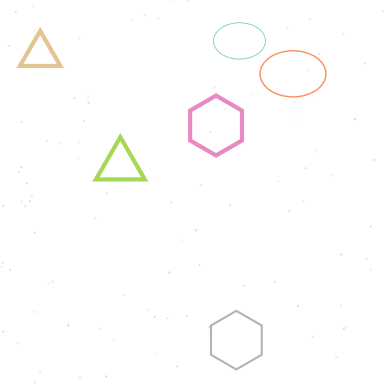[{"shape": "oval", "thickness": 0.5, "radius": 0.34, "center": [0.622, 0.894]}, {"shape": "oval", "thickness": 1, "radius": 0.43, "center": [0.761, 0.808]}, {"shape": "hexagon", "thickness": 3, "radius": 0.39, "center": [0.561, 0.674]}, {"shape": "triangle", "thickness": 3, "radius": 0.37, "center": [0.313, 0.571]}, {"shape": "triangle", "thickness": 3, "radius": 0.3, "center": [0.104, 0.859]}, {"shape": "hexagon", "thickness": 1.5, "radius": 0.38, "center": [0.614, 0.117]}]